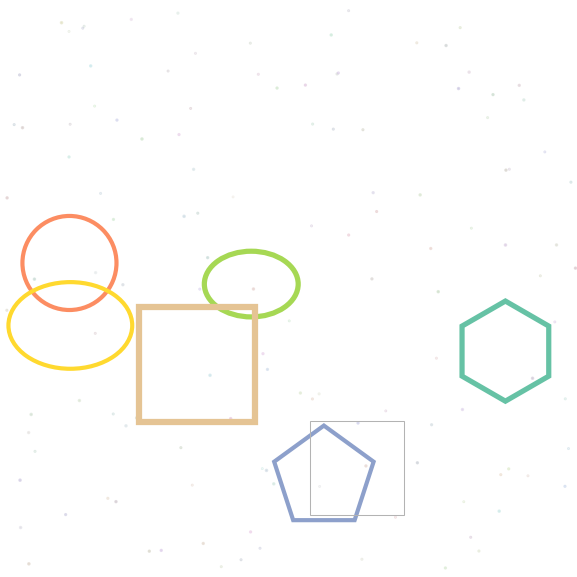[{"shape": "hexagon", "thickness": 2.5, "radius": 0.43, "center": [0.875, 0.391]}, {"shape": "circle", "thickness": 2, "radius": 0.41, "center": [0.12, 0.544]}, {"shape": "pentagon", "thickness": 2, "radius": 0.45, "center": [0.561, 0.172]}, {"shape": "oval", "thickness": 2.5, "radius": 0.41, "center": [0.435, 0.507]}, {"shape": "oval", "thickness": 2, "radius": 0.54, "center": [0.122, 0.436]}, {"shape": "square", "thickness": 3, "radius": 0.5, "center": [0.341, 0.368]}, {"shape": "square", "thickness": 0.5, "radius": 0.41, "center": [0.618, 0.189]}]